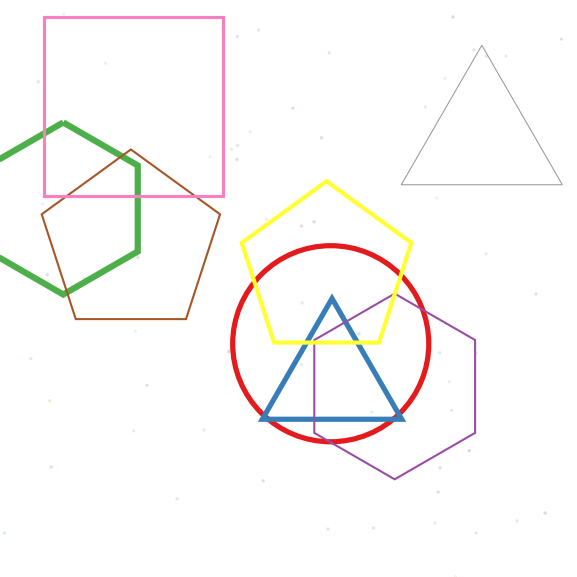[{"shape": "circle", "thickness": 2.5, "radius": 0.85, "center": [0.573, 0.404]}, {"shape": "triangle", "thickness": 2.5, "radius": 0.7, "center": [0.575, 0.343]}, {"shape": "hexagon", "thickness": 3, "radius": 0.74, "center": [0.11, 0.638]}, {"shape": "hexagon", "thickness": 1, "radius": 0.8, "center": [0.683, 0.33]}, {"shape": "pentagon", "thickness": 2, "radius": 0.77, "center": [0.565, 0.531]}, {"shape": "pentagon", "thickness": 1, "radius": 0.81, "center": [0.227, 0.578]}, {"shape": "square", "thickness": 1.5, "radius": 0.77, "center": [0.231, 0.814]}, {"shape": "triangle", "thickness": 0.5, "radius": 0.81, "center": [0.834, 0.76]}]